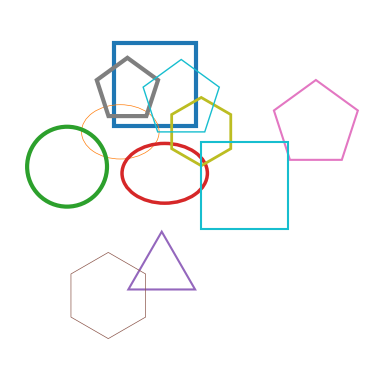[{"shape": "square", "thickness": 3, "radius": 0.54, "center": [0.403, 0.78]}, {"shape": "oval", "thickness": 0.5, "radius": 0.5, "center": [0.313, 0.658]}, {"shape": "circle", "thickness": 3, "radius": 0.52, "center": [0.174, 0.567]}, {"shape": "oval", "thickness": 2.5, "radius": 0.55, "center": [0.428, 0.55]}, {"shape": "triangle", "thickness": 1.5, "radius": 0.5, "center": [0.42, 0.298]}, {"shape": "hexagon", "thickness": 0.5, "radius": 0.56, "center": [0.281, 0.232]}, {"shape": "pentagon", "thickness": 1.5, "radius": 0.57, "center": [0.82, 0.678]}, {"shape": "pentagon", "thickness": 3, "radius": 0.42, "center": [0.331, 0.766]}, {"shape": "hexagon", "thickness": 2, "radius": 0.44, "center": [0.523, 0.658]}, {"shape": "pentagon", "thickness": 1, "radius": 0.52, "center": [0.471, 0.741]}, {"shape": "square", "thickness": 1.5, "radius": 0.57, "center": [0.635, 0.519]}]